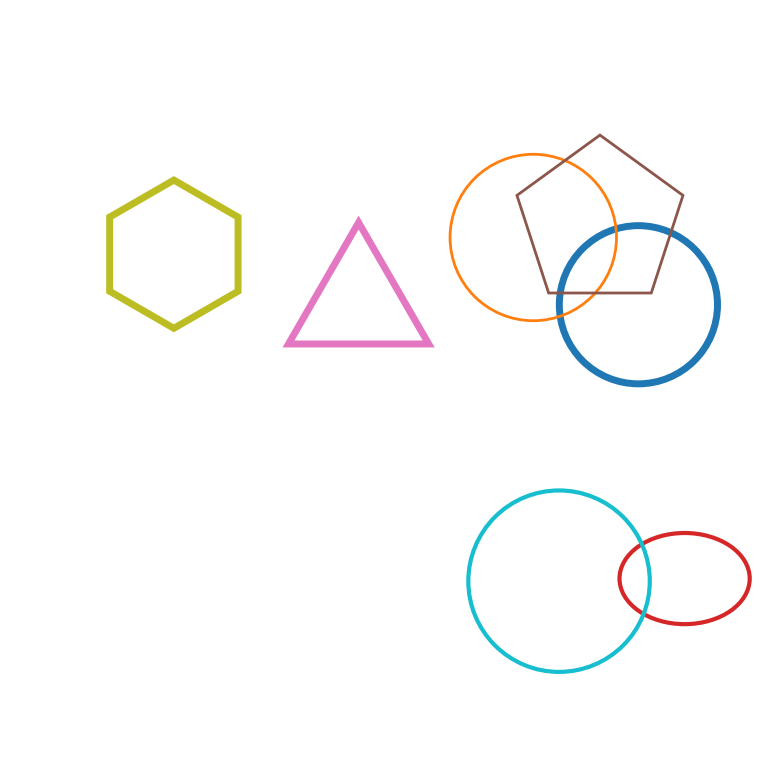[{"shape": "circle", "thickness": 2.5, "radius": 0.51, "center": [0.829, 0.604]}, {"shape": "circle", "thickness": 1, "radius": 0.54, "center": [0.693, 0.692]}, {"shape": "oval", "thickness": 1.5, "radius": 0.42, "center": [0.889, 0.249]}, {"shape": "pentagon", "thickness": 1, "radius": 0.57, "center": [0.779, 0.711]}, {"shape": "triangle", "thickness": 2.5, "radius": 0.53, "center": [0.466, 0.606]}, {"shape": "hexagon", "thickness": 2.5, "radius": 0.48, "center": [0.226, 0.67]}, {"shape": "circle", "thickness": 1.5, "radius": 0.59, "center": [0.726, 0.245]}]